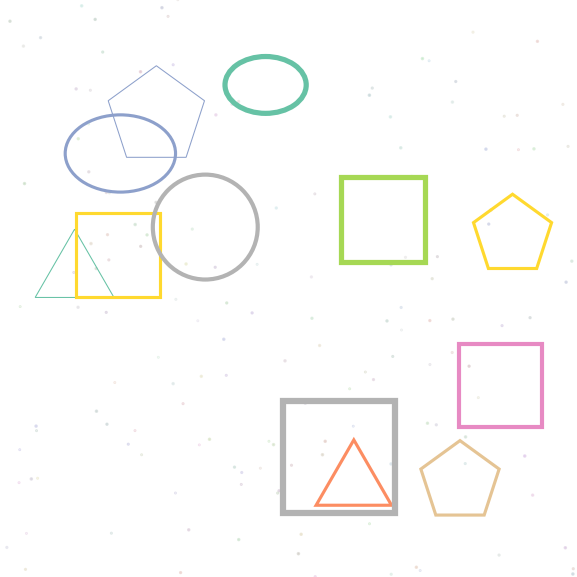[{"shape": "triangle", "thickness": 0.5, "radius": 0.39, "center": [0.129, 0.523]}, {"shape": "oval", "thickness": 2.5, "radius": 0.35, "center": [0.46, 0.852]}, {"shape": "triangle", "thickness": 1.5, "radius": 0.38, "center": [0.613, 0.162]}, {"shape": "oval", "thickness": 1.5, "radius": 0.48, "center": [0.208, 0.733]}, {"shape": "pentagon", "thickness": 0.5, "radius": 0.44, "center": [0.271, 0.798]}, {"shape": "square", "thickness": 2, "radius": 0.36, "center": [0.867, 0.332]}, {"shape": "square", "thickness": 2.5, "radius": 0.37, "center": [0.663, 0.619]}, {"shape": "square", "thickness": 1.5, "radius": 0.36, "center": [0.205, 0.557]}, {"shape": "pentagon", "thickness": 1.5, "radius": 0.36, "center": [0.888, 0.592]}, {"shape": "pentagon", "thickness": 1.5, "radius": 0.36, "center": [0.797, 0.165]}, {"shape": "square", "thickness": 3, "radius": 0.48, "center": [0.587, 0.208]}, {"shape": "circle", "thickness": 2, "radius": 0.45, "center": [0.355, 0.606]}]